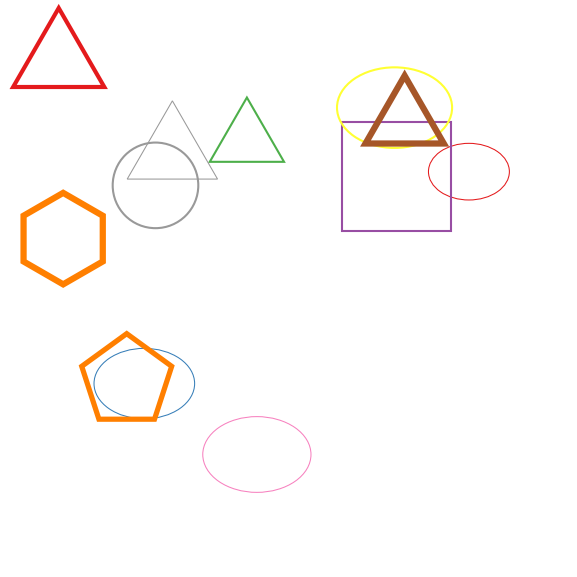[{"shape": "oval", "thickness": 0.5, "radius": 0.35, "center": [0.812, 0.702]}, {"shape": "triangle", "thickness": 2, "radius": 0.46, "center": [0.102, 0.894]}, {"shape": "oval", "thickness": 0.5, "radius": 0.44, "center": [0.25, 0.335]}, {"shape": "triangle", "thickness": 1, "radius": 0.37, "center": [0.428, 0.756]}, {"shape": "square", "thickness": 1, "radius": 0.47, "center": [0.687, 0.693]}, {"shape": "hexagon", "thickness": 3, "radius": 0.4, "center": [0.109, 0.586]}, {"shape": "pentagon", "thickness": 2.5, "radius": 0.41, "center": [0.219, 0.339]}, {"shape": "oval", "thickness": 1, "radius": 0.5, "center": [0.683, 0.813]}, {"shape": "triangle", "thickness": 3, "radius": 0.39, "center": [0.701, 0.79]}, {"shape": "oval", "thickness": 0.5, "radius": 0.47, "center": [0.445, 0.212]}, {"shape": "circle", "thickness": 1, "radius": 0.37, "center": [0.269, 0.678]}, {"shape": "triangle", "thickness": 0.5, "radius": 0.45, "center": [0.298, 0.734]}]